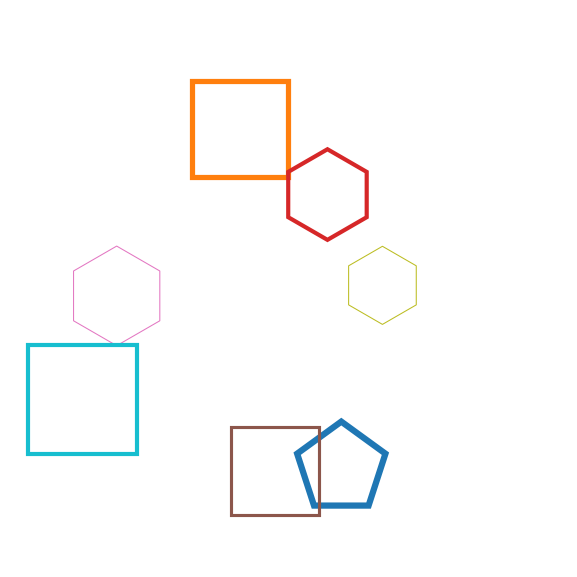[{"shape": "pentagon", "thickness": 3, "radius": 0.4, "center": [0.591, 0.189]}, {"shape": "square", "thickness": 2.5, "radius": 0.42, "center": [0.416, 0.776]}, {"shape": "hexagon", "thickness": 2, "radius": 0.39, "center": [0.567, 0.662]}, {"shape": "square", "thickness": 1.5, "radius": 0.38, "center": [0.477, 0.184]}, {"shape": "hexagon", "thickness": 0.5, "radius": 0.43, "center": [0.202, 0.487]}, {"shape": "hexagon", "thickness": 0.5, "radius": 0.34, "center": [0.662, 0.505]}, {"shape": "square", "thickness": 2, "radius": 0.47, "center": [0.143, 0.307]}]